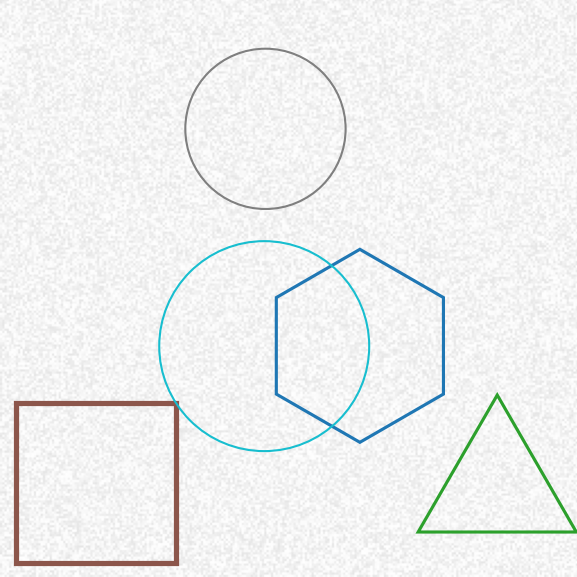[{"shape": "hexagon", "thickness": 1.5, "radius": 0.84, "center": [0.623, 0.4]}, {"shape": "triangle", "thickness": 1.5, "radius": 0.79, "center": [0.861, 0.157]}, {"shape": "square", "thickness": 2.5, "radius": 0.69, "center": [0.166, 0.163]}, {"shape": "circle", "thickness": 1, "radius": 0.69, "center": [0.46, 0.776]}, {"shape": "circle", "thickness": 1, "radius": 0.91, "center": [0.458, 0.4]}]